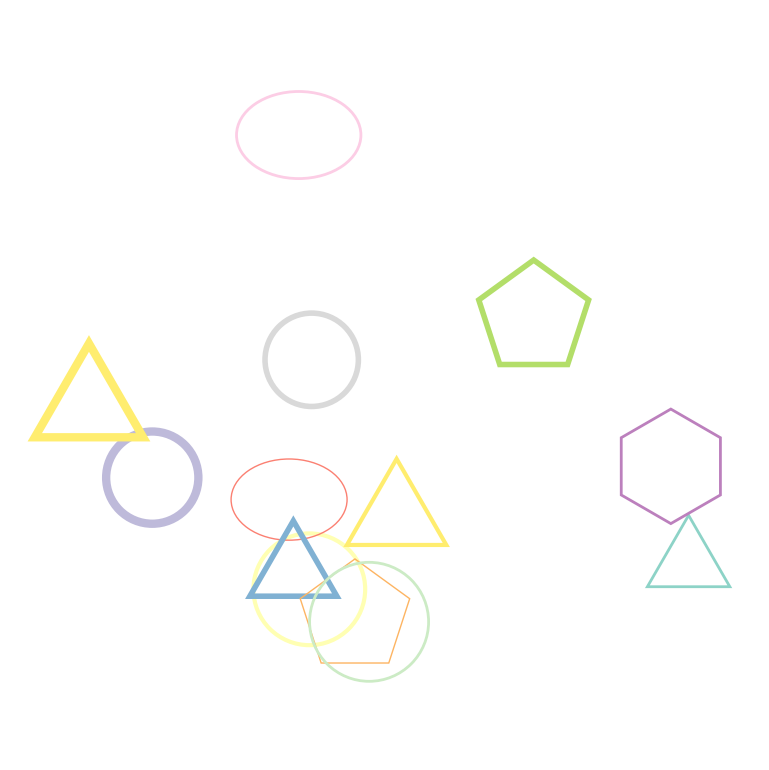[{"shape": "triangle", "thickness": 1, "radius": 0.31, "center": [0.894, 0.269]}, {"shape": "circle", "thickness": 1.5, "radius": 0.36, "center": [0.402, 0.235]}, {"shape": "circle", "thickness": 3, "radius": 0.3, "center": [0.198, 0.38]}, {"shape": "oval", "thickness": 0.5, "radius": 0.38, "center": [0.375, 0.351]}, {"shape": "triangle", "thickness": 2, "radius": 0.33, "center": [0.381, 0.258]}, {"shape": "pentagon", "thickness": 0.5, "radius": 0.37, "center": [0.461, 0.199]}, {"shape": "pentagon", "thickness": 2, "radius": 0.37, "center": [0.693, 0.587]}, {"shape": "oval", "thickness": 1, "radius": 0.4, "center": [0.388, 0.825]}, {"shape": "circle", "thickness": 2, "radius": 0.3, "center": [0.405, 0.533]}, {"shape": "hexagon", "thickness": 1, "radius": 0.37, "center": [0.871, 0.394]}, {"shape": "circle", "thickness": 1, "radius": 0.39, "center": [0.479, 0.192]}, {"shape": "triangle", "thickness": 3, "radius": 0.41, "center": [0.116, 0.473]}, {"shape": "triangle", "thickness": 1.5, "radius": 0.37, "center": [0.515, 0.33]}]